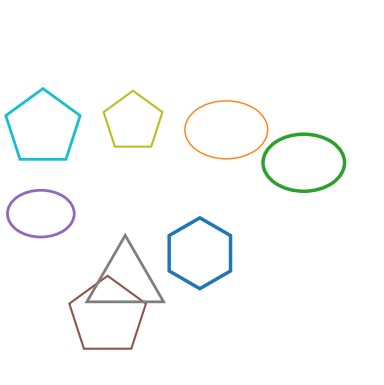[{"shape": "hexagon", "thickness": 2.5, "radius": 0.46, "center": [0.519, 0.342]}, {"shape": "oval", "thickness": 1, "radius": 0.54, "center": [0.588, 0.663]}, {"shape": "oval", "thickness": 2.5, "radius": 0.53, "center": [0.789, 0.577]}, {"shape": "oval", "thickness": 2, "radius": 0.43, "center": [0.106, 0.445]}, {"shape": "pentagon", "thickness": 1.5, "radius": 0.52, "center": [0.28, 0.179]}, {"shape": "triangle", "thickness": 2, "radius": 0.58, "center": [0.325, 0.274]}, {"shape": "pentagon", "thickness": 1.5, "radius": 0.4, "center": [0.346, 0.684]}, {"shape": "pentagon", "thickness": 2, "radius": 0.51, "center": [0.112, 0.668]}]